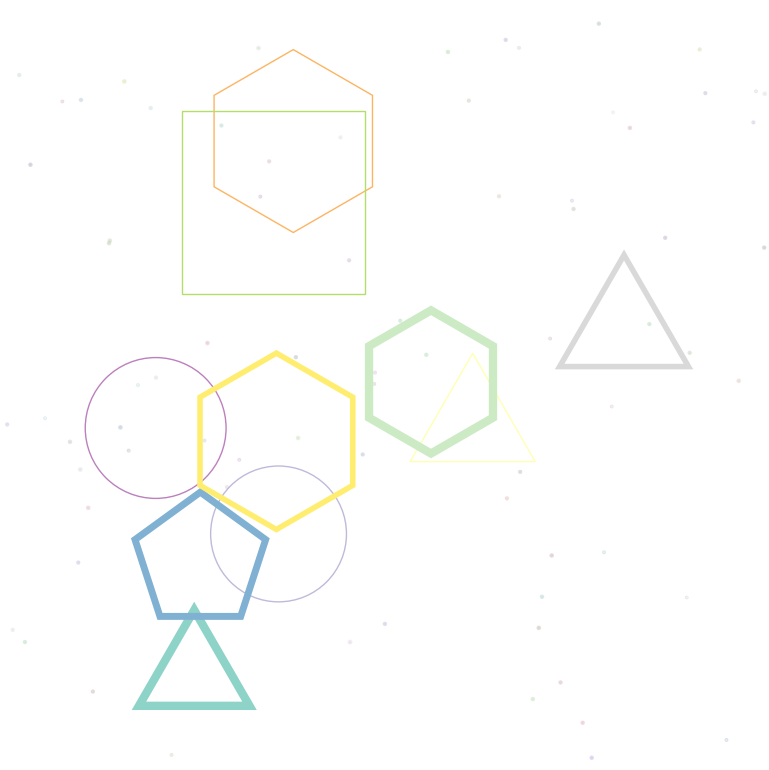[{"shape": "triangle", "thickness": 3, "radius": 0.41, "center": [0.252, 0.125]}, {"shape": "triangle", "thickness": 0.5, "radius": 0.47, "center": [0.614, 0.447]}, {"shape": "circle", "thickness": 0.5, "radius": 0.44, "center": [0.362, 0.307]}, {"shape": "pentagon", "thickness": 2.5, "radius": 0.45, "center": [0.26, 0.272]}, {"shape": "hexagon", "thickness": 0.5, "radius": 0.59, "center": [0.381, 0.817]}, {"shape": "square", "thickness": 0.5, "radius": 0.59, "center": [0.355, 0.737]}, {"shape": "triangle", "thickness": 2, "radius": 0.48, "center": [0.81, 0.572]}, {"shape": "circle", "thickness": 0.5, "radius": 0.46, "center": [0.202, 0.444]}, {"shape": "hexagon", "thickness": 3, "radius": 0.46, "center": [0.56, 0.504]}, {"shape": "hexagon", "thickness": 2, "radius": 0.57, "center": [0.359, 0.427]}]